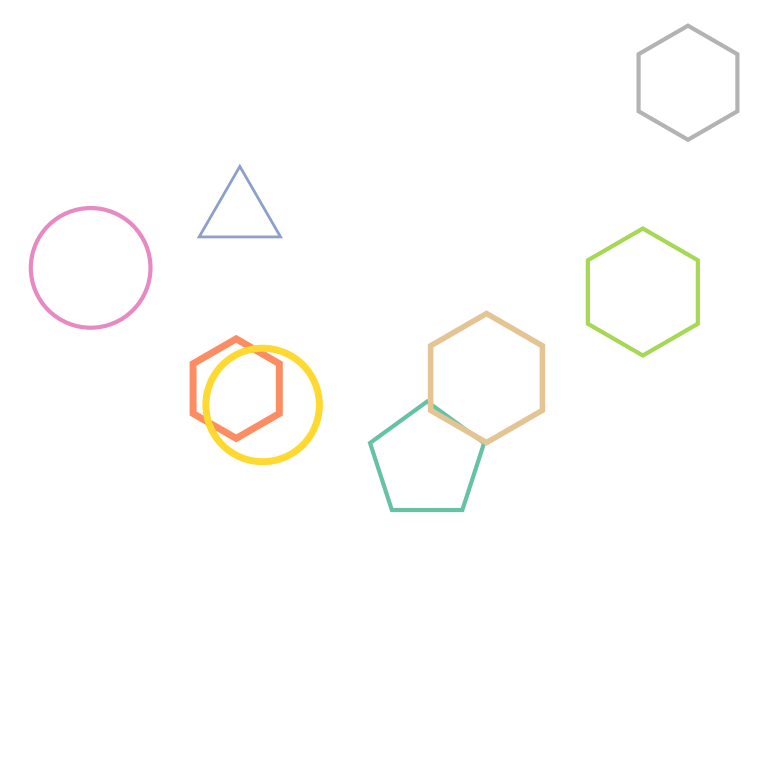[{"shape": "pentagon", "thickness": 1.5, "radius": 0.39, "center": [0.555, 0.401]}, {"shape": "hexagon", "thickness": 2.5, "radius": 0.32, "center": [0.307, 0.495]}, {"shape": "triangle", "thickness": 1, "radius": 0.31, "center": [0.312, 0.723]}, {"shape": "circle", "thickness": 1.5, "radius": 0.39, "center": [0.118, 0.652]}, {"shape": "hexagon", "thickness": 1.5, "radius": 0.41, "center": [0.835, 0.621]}, {"shape": "circle", "thickness": 2.5, "radius": 0.37, "center": [0.341, 0.474]}, {"shape": "hexagon", "thickness": 2, "radius": 0.42, "center": [0.632, 0.509]}, {"shape": "hexagon", "thickness": 1.5, "radius": 0.37, "center": [0.893, 0.893]}]